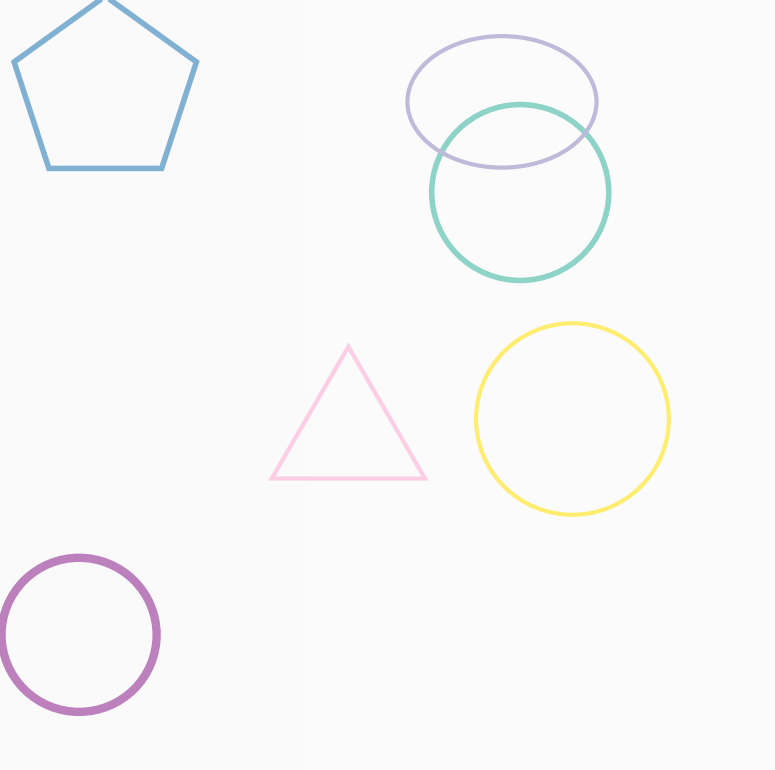[{"shape": "circle", "thickness": 2, "radius": 0.57, "center": [0.671, 0.75]}, {"shape": "oval", "thickness": 1.5, "radius": 0.61, "center": [0.648, 0.868]}, {"shape": "pentagon", "thickness": 2, "radius": 0.62, "center": [0.136, 0.881]}, {"shape": "triangle", "thickness": 1.5, "radius": 0.57, "center": [0.45, 0.436]}, {"shape": "circle", "thickness": 3, "radius": 0.5, "center": [0.102, 0.176]}, {"shape": "circle", "thickness": 1.5, "radius": 0.62, "center": [0.739, 0.456]}]